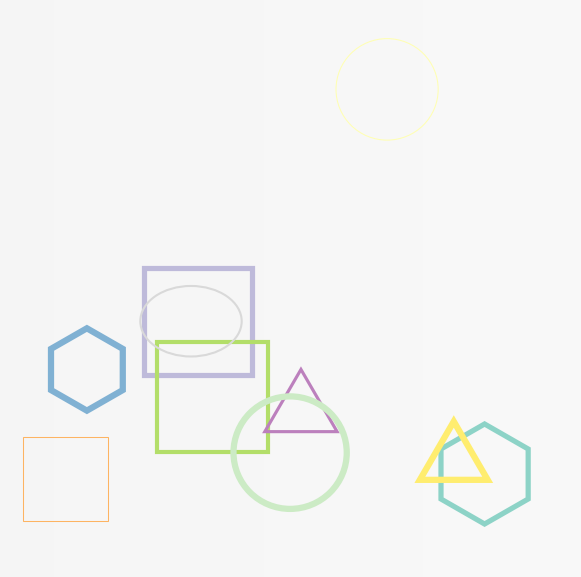[{"shape": "hexagon", "thickness": 2.5, "radius": 0.43, "center": [0.834, 0.178]}, {"shape": "circle", "thickness": 0.5, "radius": 0.44, "center": [0.666, 0.844]}, {"shape": "square", "thickness": 2.5, "radius": 0.46, "center": [0.34, 0.443]}, {"shape": "hexagon", "thickness": 3, "radius": 0.36, "center": [0.149, 0.359]}, {"shape": "square", "thickness": 0.5, "radius": 0.36, "center": [0.113, 0.17]}, {"shape": "square", "thickness": 2, "radius": 0.48, "center": [0.365, 0.312]}, {"shape": "oval", "thickness": 1, "radius": 0.44, "center": [0.329, 0.443]}, {"shape": "triangle", "thickness": 1.5, "radius": 0.36, "center": [0.518, 0.288]}, {"shape": "circle", "thickness": 3, "radius": 0.49, "center": [0.499, 0.215]}, {"shape": "triangle", "thickness": 3, "radius": 0.34, "center": [0.781, 0.202]}]